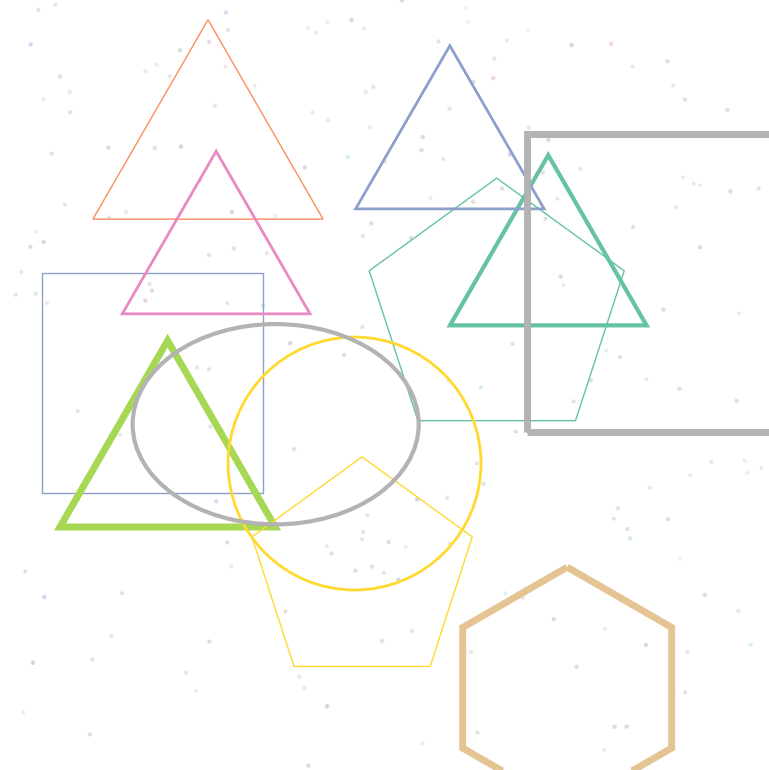[{"shape": "triangle", "thickness": 1.5, "radius": 0.74, "center": [0.712, 0.651]}, {"shape": "pentagon", "thickness": 0.5, "radius": 0.87, "center": [0.645, 0.595]}, {"shape": "triangle", "thickness": 0.5, "radius": 0.86, "center": [0.27, 0.802]}, {"shape": "square", "thickness": 0.5, "radius": 0.72, "center": [0.198, 0.503]}, {"shape": "triangle", "thickness": 1, "radius": 0.71, "center": [0.584, 0.799]}, {"shape": "triangle", "thickness": 1, "radius": 0.7, "center": [0.281, 0.663]}, {"shape": "triangle", "thickness": 2.5, "radius": 0.81, "center": [0.218, 0.396]}, {"shape": "circle", "thickness": 1, "radius": 0.82, "center": [0.46, 0.398]}, {"shape": "pentagon", "thickness": 0.5, "radius": 0.75, "center": [0.47, 0.256]}, {"shape": "hexagon", "thickness": 2.5, "radius": 0.78, "center": [0.737, 0.107]}, {"shape": "oval", "thickness": 1.5, "radius": 0.93, "center": [0.358, 0.449]}, {"shape": "square", "thickness": 2.5, "radius": 0.97, "center": [0.877, 0.632]}]